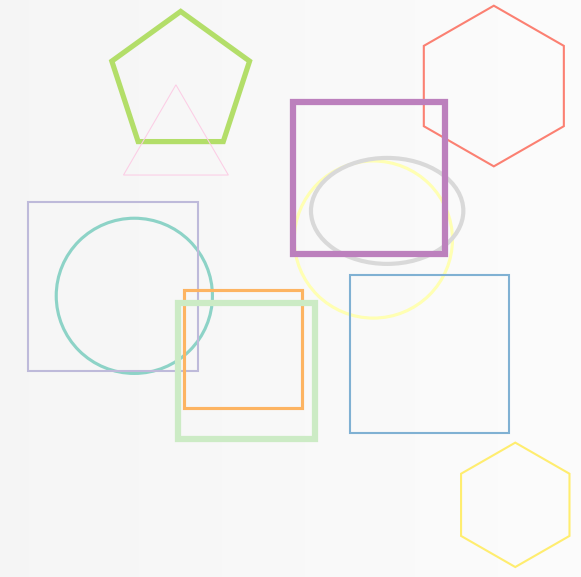[{"shape": "circle", "thickness": 1.5, "radius": 0.67, "center": [0.231, 0.487]}, {"shape": "circle", "thickness": 1.5, "radius": 0.68, "center": [0.642, 0.584]}, {"shape": "square", "thickness": 1, "radius": 0.73, "center": [0.195, 0.503]}, {"shape": "hexagon", "thickness": 1, "radius": 0.7, "center": [0.85, 0.85]}, {"shape": "square", "thickness": 1, "radius": 0.68, "center": [0.739, 0.386]}, {"shape": "square", "thickness": 1.5, "radius": 0.51, "center": [0.418, 0.395]}, {"shape": "pentagon", "thickness": 2.5, "radius": 0.62, "center": [0.311, 0.855]}, {"shape": "triangle", "thickness": 0.5, "radius": 0.52, "center": [0.303, 0.748]}, {"shape": "oval", "thickness": 2, "radius": 0.66, "center": [0.666, 0.634]}, {"shape": "square", "thickness": 3, "radius": 0.65, "center": [0.634, 0.691]}, {"shape": "square", "thickness": 3, "radius": 0.59, "center": [0.423, 0.356]}, {"shape": "hexagon", "thickness": 1, "radius": 0.54, "center": [0.886, 0.125]}]